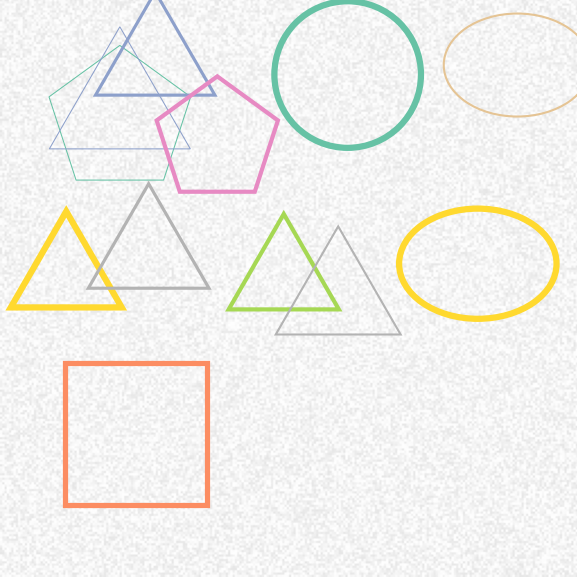[{"shape": "pentagon", "thickness": 0.5, "radius": 0.64, "center": [0.207, 0.792]}, {"shape": "circle", "thickness": 3, "radius": 0.63, "center": [0.602, 0.87]}, {"shape": "square", "thickness": 2.5, "radius": 0.61, "center": [0.235, 0.248]}, {"shape": "triangle", "thickness": 1.5, "radius": 0.6, "center": [0.269, 0.894]}, {"shape": "triangle", "thickness": 0.5, "radius": 0.7, "center": [0.208, 0.812]}, {"shape": "pentagon", "thickness": 2, "radius": 0.55, "center": [0.376, 0.756]}, {"shape": "triangle", "thickness": 2, "radius": 0.55, "center": [0.491, 0.518]}, {"shape": "oval", "thickness": 3, "radius": 0.68, "center": [0.827, 0.542]}, {"shape": "triangle", "thickness": 3, "radius": 0.55, "center": [0.115, 0.522]}, {"shape": "oval", "thickness": 1, "radius": 0.64, "center": [0.896, 0.887]}, {"shape": "triangle", "thickness": 1.5, "radius": 0.6, "center": [0.257, 0.56]}, {"shape": "triangle", "thickness": 1, "radius": 0.62, "center": [0.586, 0.482]}]